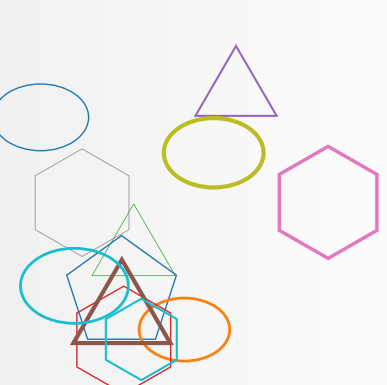[{"shape": "pentagon", "thickness": 1, "radius": 0.74, "center": [0.314, 0.239]}, {"shape": "oval", "thickness": 1, "radius": 0.62, "center": [0.105, 0.695]}, {"shape": "oval", "thickness": 2, "radius": 0.58, "center": [0.476, 0.144]}, {"shape": "triangle", "thickness": 0.5, "radius": 0.62, "center": [0.345, 0.346]}, {"shape": "hexagon", "thickness": 1, "radius": 0.7, "center": [0.319, 0.117]}, {"shape": "triangle", "thickness": 1.5, "radius": 0.61, "center": [0.609, 0.76]}, {"shape": "triangle", "thickness": 3, "radius": 0.72, "center": [0.314, 0.181]}, {"shape": "hexagon", "thickness": 2.5, "radius": 0.73, "center": [0.847, 0.474]}, {"shape": "hexagon", "thickness": 0.5, "radius": 0.7, "center": [0.212, 0.474]}, {"shape": "oval", "thickness": 3, "radius": 0.64, "center": [0.551, 0.603]}, {"shape": "oval", "thickness": 2, "radius": 0.7, "center": [0.192, 0.258]}, {"shape": "hexagon", "thickness": 1.5, "radius": 0.53, "center": [0.365, 0.118]}]